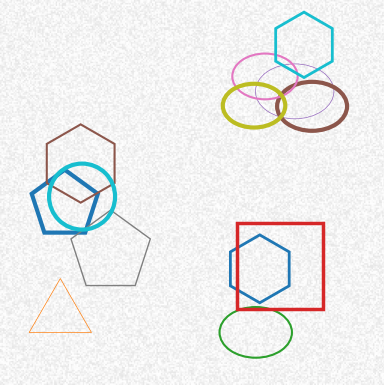[{"shape": "pentagon", "thickness": 3, "radius": 0.45, "center": [0.168, 0.469]}, {"shape": "hexagon", "thickness": 2, "radius": 0.44, "center": [0.675, 0.302]}, {"shape": "triangle", "thickness": 0.5, "radius": 0.47, "center": [0.157, 0.183]}, {"shape": "oval", "thickness": 1.5, "radius": 0.47, "center": [0.664, 0.137]}, {"shape": "square", "thickness": 2.5, "radius": 0.56, "center": [0.728, 0.309]}, {"shape": "oval", "thickness": 0.5, "radius": 0.51, "center": [0.765, 0.763]}, {"shape": "oval", "thickness": 3, "radius": 0.45, "center": [0.811, 0.724]}, {"shape": "hexagon", "thickness": 1.5, "radius": 0.51, "center": [0.21, 0.575]}, {"shape": "oval", "thickness": 1.5, "radius": 0.42, "center": [0.688, 0.801]}, {"shape": "pentagon", "thickness": 1, "radius": 0.54, "center": [0.287, 0.346]}, {"shape": "oval", "thickness": 3, "radius": 0.41, "center": [0.66, 0.726]}, {"shape": "circle", "thickness": 3, "radius": 0.43, "center": [0.213, 0.489]}, {"shape": "hexagon", "thickness": 2, "radius": 0.42, "center": [0.79, 0.884]}]